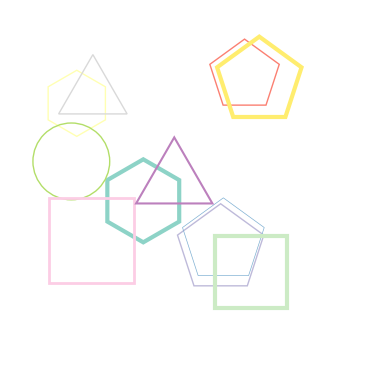[{"shape": "hexagon", "thickness": 3, "radius": 0.54, "center": [0.372, 0.478]}, {"shape": "hexagon", "thickness": 1, "radius": 0.43, "center": [0.199, 0.732]}, {"shape": "pentagon", "thickness": 1, "radius": 0.59, "center": [0.573, 0.353]}, {"shape": "pentagon", "thickness": 1, "radius": 0.47, "center": [0.635, 0.804]}, {"shape": "pentagon", "thickness": 0.5, "radius": 0.56, "center": [0.58, 0.375]}, {"shape": "circle", "thickness": 1, "radius": 0.5, "center": [0.185, 0.581]}, {"shape": "square", "thickness": 2, "radius": 0.55, "center": [0.238, 0.375]}, {"shape": "triangle", "thickness": 1, "radius": 0.51, "center": [0.241, 0.755]}, {"shape": "triangle", "thickness": 1.5, "radius": 0.57, "center": [0.453, 0.529]}, {"shape": "square", "thickness": 3, "radius": 0.47, "center": [0.652, 0.295]}, {"shape": "pentagon", "thickness": 3, "radius": 0.58, "center": [0.674, 0.789]}]